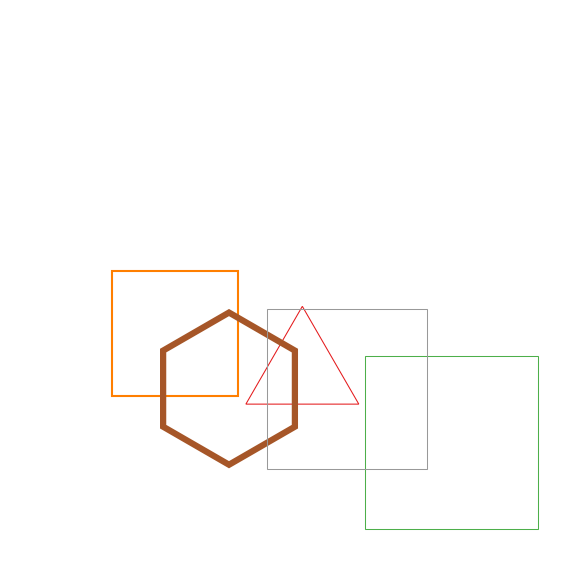[{"shape": "triangle", "thickness": 0.5, "radius": 0.56, "center": [0.524, 0.356]}, {"shape": "square", "thickness": 0.5, "radius": 0.75, "center": [0.781, 0.232]}, {"shape": "square", "thickness": 1, "radius": 0.54, "center": [0.303, 0.422]}, {"shape": "hexagon", "thickness": 3, "radius": 0.66, "center": [0.397, 0.326]}, {"shape": "square", "thickness": 0.5, "radius": 0.69, "center": [0.601, 0.326]}]